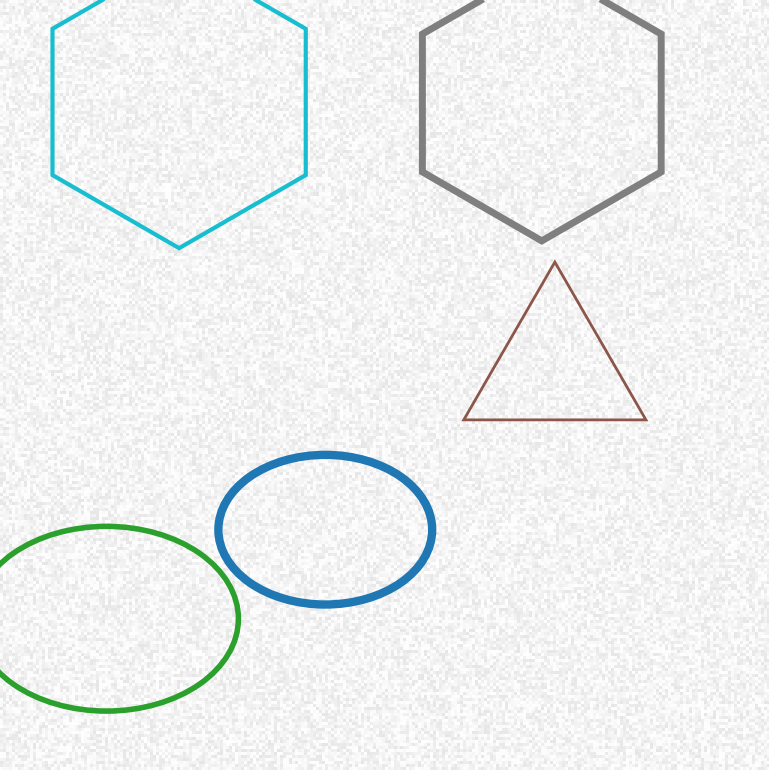[{"shape": "oval", "thickness": 3, "radius": 0.69, "center": [0.422, 0.312]}, {"shape": "oval", "thickness": 2, "radius": 0.86, "center": [0.138, 0.196]}, {"shape": "triangle", "thickness": 1, "radius": 0.68, "center": [0.721, 0.523]}, {"shape": "hexagon", "thickness": 2.5, "radius": 0.9, "center": [0.704, 0.866]}, {"shape": "hexagon", "thickness": 1.5, "radius": 0.95, "center": [0.233, 0.868]}]